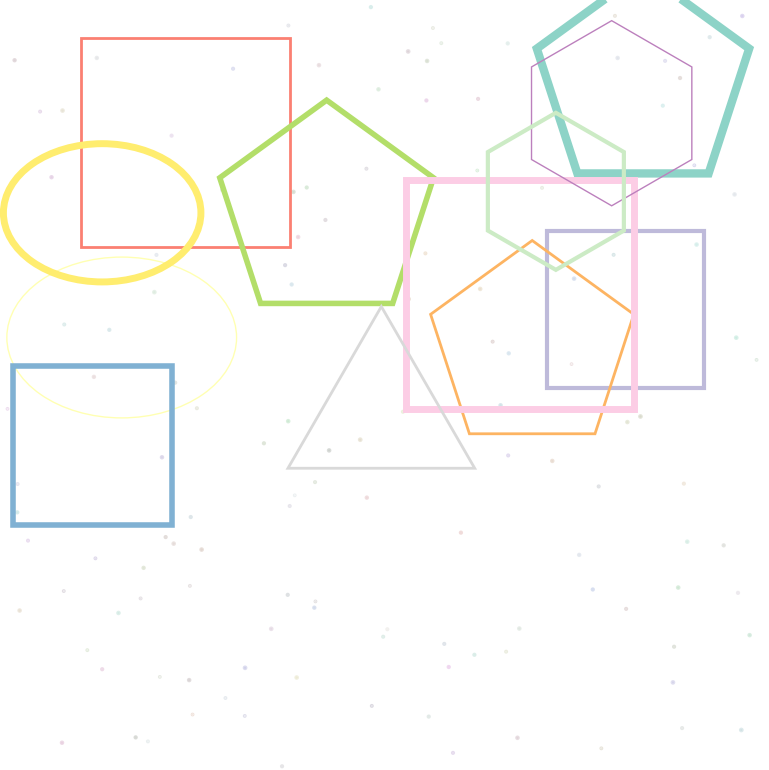[{"shape": "pentagon", "thickness": 3, "radius": 0.72, "center": [0.835, 0.892]}, {"shape": "oval", "thickness": 0.5, "radius": 0.75, "center": [0.158, 0.562]}, {"shape": "square", "thickness": 1.5, "radius": 0.51, "center": [0.812, 0.598]}, {"shape": "square", "thickness": 1, "radius": 0.68, "center": [0.241, 0.815]}, {"shape": "square", "thickness": 2, "radius": 0.52, "center": [0.12, 0.421]}, {"shape": "pentagon", "thickness": 1, "radius": 0.69, "center": [0.691, 0.549]}, {"shape": "pentagon", "thickness": 2, "radius": 0.73, "center": [0.424, 0.724]}, {"shape": "square", "thickness": 2.5, "radius": 0.74, "center": [0.675, 0.617]}, {"shape": "triangle", "thickness": 1, "radius": 0.7, "center": [0.495, 0.462]}, {"shape": "hexagon", "thickness": 0.5, "radius": 0.6, "center": [0.794, 0.853]}, {"shape": "hexagon", "thickness": 1.5, "radius": 0.51, "center": [0.722, 0.752]}, {"shape": "oval", "thickness": 2.5, "radius": 0.64, "center": [0.133, 0.724]}]